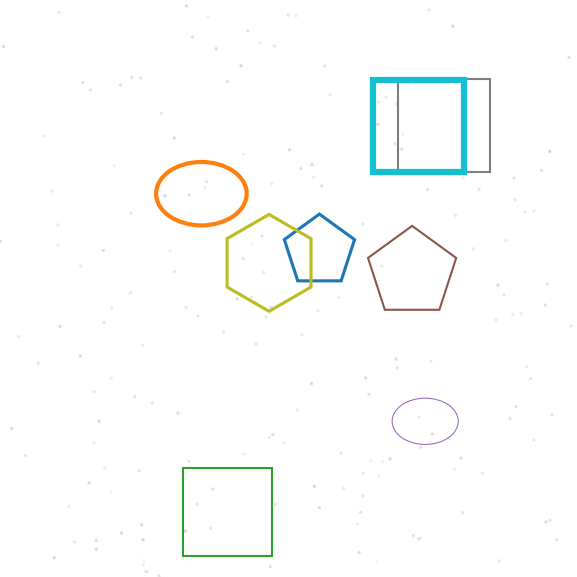[{"shape": "pentagon", "thickness": 1.5, "radius": 0.32, "center": [0.553, 0.565]}, {"shape": "oval", "thickness": 2, "radius": 0.39, "center": [0.349, 0.664]}, {"shape": "square", "thickness": 1, "radius": 0.38, "center": [0.394, 0.113]}, {"shape": "oval", "thickness": 0.5, "radius": 0.29, "center": [0.736, 0.27]}, {"shape": "pentagon", "thickness": 1, "radius": 0.4, "center": [0.714, 0.528]}, {"shape": "square", "thickness": 1, "radius": 0.4, "center": [0.769, 0.782]}, {"shape": "hexagon", "thickness": 1.5, "radius": 0.42, "center": [0.466, 0.544]}, {"shape": "square", "thickness": 3, "radius": 0.4, "center": [0.725, 0.781]}]